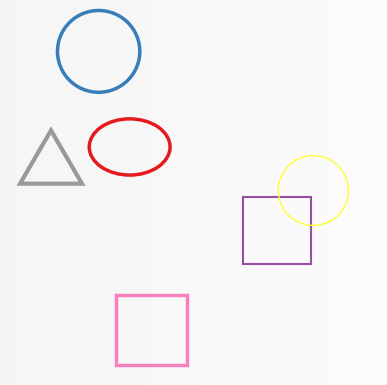[{"shape": "oval", "thickness": 2.5, "radius": 0.52, "center": [0.335, 0.618]}, {"shape": "circle", "thickness": 2.5, "radius": 0.53, "center": [0.255, 0.867]}, {"shape": "square", "thickness": 1.5, "radius": 0.44, "center": [0.714, 0.401]}, {"shape": "circle", "thickness": 1, "radius": 0.45, "center": [0.809, 0.505]}, {"shape": "square", "thickness": 2.5, "radius": 0.46, "center": [0.391, 0.143]}, {"shape": "triangle", "thickness": 3, "radius": 0.46, "center": [0.132, 0.569]}]